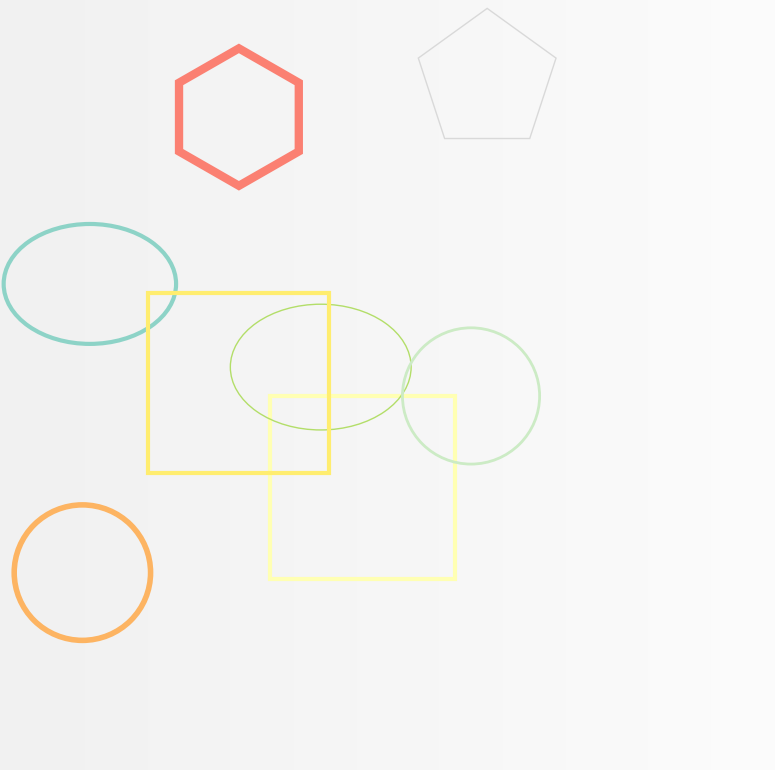[{"shape": "oval", "thickness": 1.5, "radius": 0.56, "center": [0.116, 0.631]}, {"shape": "square", "thickness": 1.5, "radius": 0.6, "center": [0.468, 0.367]}, {"shape": "hexagon", "thickness": 3, "radius": 0.45, "center": [0.308, 0.848]}, {"shape": "circle", "thickness": 2, "radius": 0.44, "center": [0.106, 0.256]}, {"shape": "oval", "thickness": 0.5, "radius": 0.58, "center": [0.414, 0.523]}, {"shape": "pentagon", "thickness": 0.5, "radius": 0.47, "center": [0.629, 0.896]}, {"shape": "circle", "thickness": 1, "radius": 0.44, "center": [0.608, 0.486]}, {"shape": "square", "thickness": 1.5, "radius": 0.59, "center": [0.308, 0.503]}]